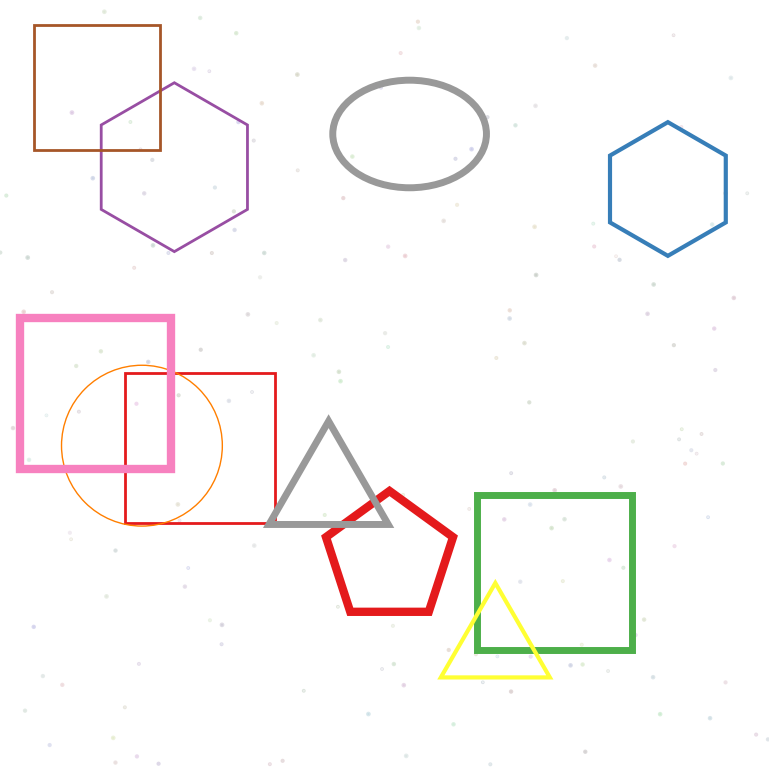[{"shape": "square", "thickness": 1, "radius": 0.49, "center": [0.259, 0.418]}, {"shape": "pentagon", "thickness": 3, "radius": 0.43, "center": [0.506, 0.276]}, {"shape": "hexagon", "thickness": 1.5, "radius": 0.43, "center": [0.867, 0.755]}, {"shape": "square", "thickness": 2.5, "radius": 0.5, "center": [0.72, 0.257]}, {"shape": "hexagon", "thickness": 1, "radius": 0.55, "center": [0.226, 0.783]}, {"shape": "circle", "thickness": 0.5, "radius": 0.52, "center": [0.184, 0.421]}, {"shape": "triangle", "thickness": 1.5, "radius": 0.41, "center": [0.643, 0.161]}, {"shape": "square", "thickness": 1, "radius": 0.41, "center": [0.126, 0.887]}, {"shape": "square", "thickness": 3, "radius": 0.49, "center": [0.124, 0.489]}, {"shape": "oval", "thickness": 2.5, "radius": 0.5, "center": [0.532, 0.826]}, {"shape": "triangle", "thickness": 2.5, "radius": 0.45, "center": [0.427, 0.364]}]